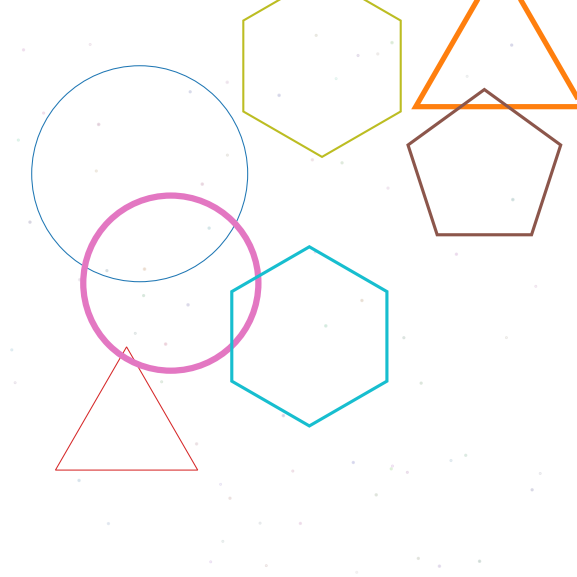[{"shape": "circle", "thickness": 0.5, "radius": 0.94, "center": [0.242, 0.698]}, {"shape": "triangle", "thickness": 2.5, "radius": 0.83, "center": [0.864, 0.898]}, {"shape": "triangle", "thickness": 0.5, "radius": 0.71, "center": [0.219, 0.256]}, {"shape": "pentagon", "thickness": 1.5, "radius": 0.7, "center": [0.839, 0.705]}, {"shape": "circle", "thickness": 3, "radius": 0.76, "center": [0.296, 0.509]}, {"shape": "hexagon", "thickness": 1, "radius": 0.79, "center": [0.558, 0.885]}, {"shape": "hexagon", "thickness": 1.5, "radius": 0.78, "center": [0.536, 0.417]}]